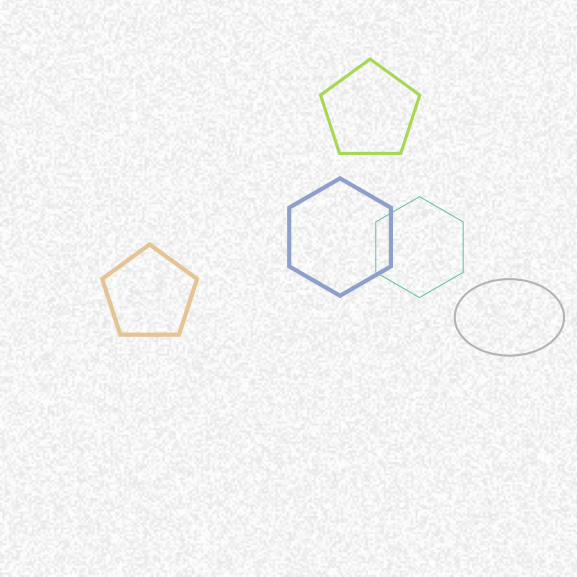[{"shape": "hexagon", "thickness": 0.5, "radius": 0.44, "center": [0.726, 0.571]}, {"shape": "hexagon", "thickness": 2, "radius": 0.51, "center": [0.589, 0.589]}, {"shape": "pentagon", "thickness": 1.5, "radius": 0.45, "center": [0.641, 0.807]}, {"shape": "pentagon", "thickness": 2, "radius": 0.43, "center": [0.259, 0.489]}, {"shape": "oval", "thickness": 1, "radius": 0.47, "center": [0.882, 0.45]}]